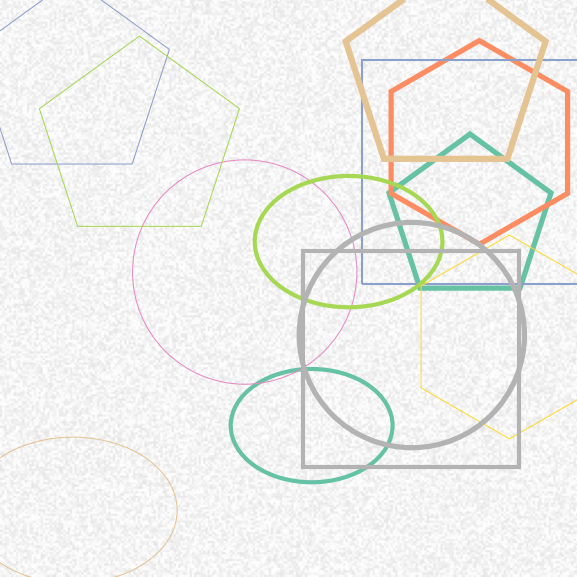[{"shape": "oval", "thickness": 2, "radius": 0.7, "center": [0.54, 0.262]}, {"shape": "pentagon", "thickness": 2.5, "radius": 0.74, "center": [0.814, 0.62]}, {"shape": "hexagon", "thickness": 2.5, "radius": 0.88, "center": [0.83, 0.752]}, {"shape": "pentagon", "thickness": 0.5, "radius": 0.89, "center": [0.125, 0.859]}, {"shape": "square", "thickness": 1, "radius": 0.97, "center": [0.82, 0.701]}, {"shape": "circle", "thickness": 0.5, "radius": 0.97, "center": [0.424, 0.528]}, {"shape": "pentagon", "thickness": 0.5, "radius": 0.91, "center": [0.241, 0.755]}, {"shape": "oval", "thickness": 2, "radius": 0.81, "center": [0.604, 0.581]}, {"shape": "hexagon", "thickness": 0.5, "radius": 0.88, "center": [0.882, 0.416]}, {"shape": "oval", "thickness": 0.5, "radius": 0.9, "center": [0.126, 0.116]}, {"shape": "pentagon", "thickness": 3, "radius": 0.91, "center": [0.772, 0.871]}, {"shape": "circle", "thickness": 2.5, "radius": 0.98, "center": [0.713, 0.419]}, {"shape": "square", "thickness": 2, "radius": 0.94, "center": [0.712, 0.378]}]